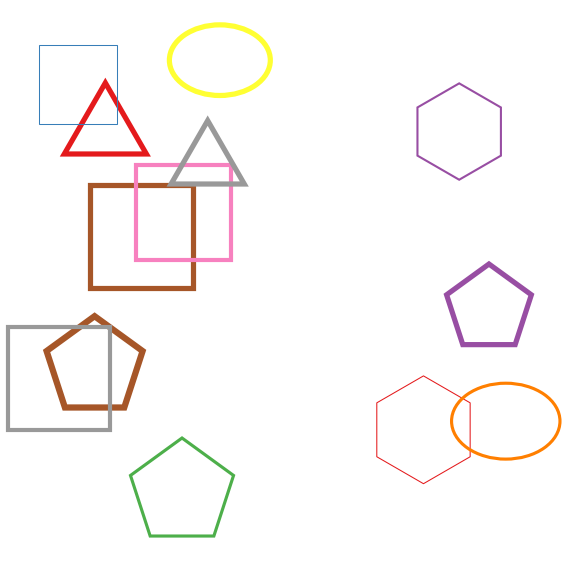[{"shape": "triangle", "thickness": 2.5, "radius": 0.41, "center": [0.182, 0.774]}, {"shape": "hexagon", "thickness": 0.5, "radius": 0.47, "center": [0.733, 0.255]}, {"shape": "square", "thickness": 0.5, "radius": 0.34, "center": [0.136, 0.853]}, {"shape": "pentagon", "thickness": 1.5, "radius": 0.47, "center": [0.315, 0.147]}, {"shape": "hexagon", "thickness": 1, "radius": 0.42, "center": [0.795, 0.771]}, {"shape": "pentagon", "thickness": 2.5, "radius": 0.39, "center": [0.847, 0.465]}, {"shape": "oval", "thickness": 1.5, "radius": 0.47, "center": [0.876, 0.27]}, {"shape": "oval", "thickness": 2.5, "radius": 0.44, "center": [0.381, 0.895]}, {"shape": "square", "thickness": 2.5, "radius": 0.44, "center": [0.245, 0.59]}, {"shape": "pentagon", "thickness": 3, "radius": 0.44, "center": [0.164, 0.364]}, {"shape": "square", "thickness": 2, "radius": 0.41, "center": [0.318, 0.632]}, {"shape": "square", "thickness": 2, "radius": 0.44, "center": [0.102, 0.343]}, {"shape": "triangle", "thickness": 2.5, "radius": 0.37, "center": [0.36, 0.717]}]